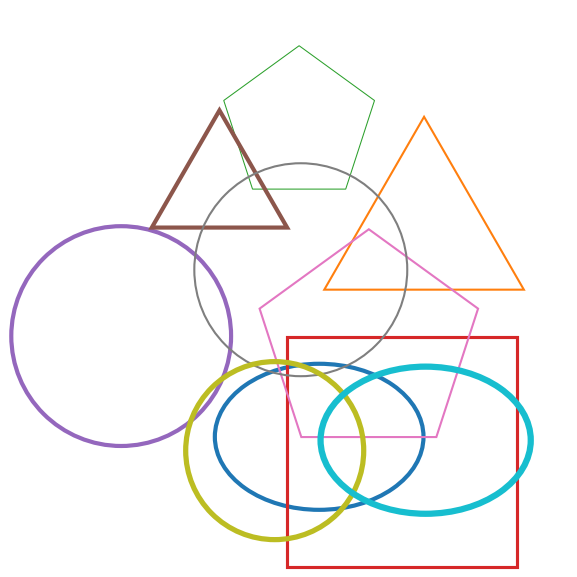[{"shape": "oval", "thickness": 2, "radius": 0.9, "center": [0.553, 0.243]}, {"shape": "triangle", "thickness": 1, "radius": 1.0, "center": [0.734, 0.597]}, {"shape": "pentagon", "thickness": 0.5, "radius": 0.69, "center": [0.518, 0.783]}, {"shape": "square", "thickness": 1.5, "radius": 1.0, "center": [0.696, 0.216]}, {"shape": "circle", "thickness": 2, "radius": 0.95, "center": [0.21, 0.417]}, {"shape": "triangle", "thickness": 2, "radius": 0.68, "center": [0.38, 0.673]}, {"shape": "pentagon", "thickness": 1, "radius": 0.99, "center": [0.639, 0.403]}, {"shape": "circle", "thickness": 1, "radius": 0.92, "center": [0.521, 0.532]}, {"shape": "circle", "thickness": 2.5, "radius": 0.77, "center": [0.476, 0.219]}, {"shape": "oval", "thickness": 3, "radius": 0.91, "center": [0.737, 0.237]}]